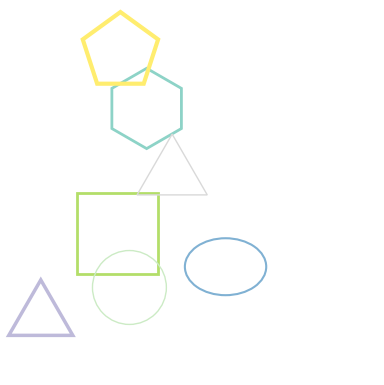[{"shape": "hexagon", "thickness": 2, "radius": 0.52, "center": [0.381, 0.718]}, {"shape": "triangle", "thickness": 2.5, "radius": 0.48, "center": [0.106, 0.177]}, {"shape": "oval", "thickness": 1.5, "radius": 0.53, "center": [0.586, 0.307]}, {"shape": "square", "thickness": 2, "radius": 0.52, "center": [0.305, 0.393]}, {"shape": "triangle", "thickness": 1, "radius": 0.53, "center": [0.447, 0.546]}, {"shape": "circle", "thickness": 1, "radius": 0.48, "center": [0.336, 0.253]}, {"shape": "pentagon", "thickness": 3, "radius": 0.51, "center": [0.313, 0.866]}]